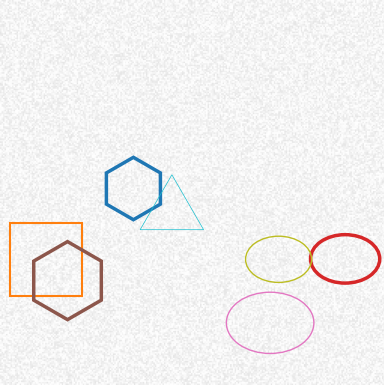[{"shape": "hexagon", "thickness": 2.5, "radius": 0.41, "center": [0.346, 0.51]}, {"shape": "square", "thickness": 1.5, "radius": 0.47, "center": [0.119, 0.326]}, {"shape": "oval", "thickness": 2.5, "radius": 0.45, "center": [0.896, 0.328]}, {"shape": "hexagon", "thickness": 2.5, "radius": 0.51, "center": [0.175, 0.271]}, {"shape": "oval", "thickness": 1, "radius": 0.57, "center": [0.702, 0.161]}, {"shape": "oval", "thickness": 1, "radius": 0.43, "center": [0.724, 0.326]}, {"shape": "triangle", "thickness": 0.5, "radius": 0.48, "center": [0.446, 0.451]}]